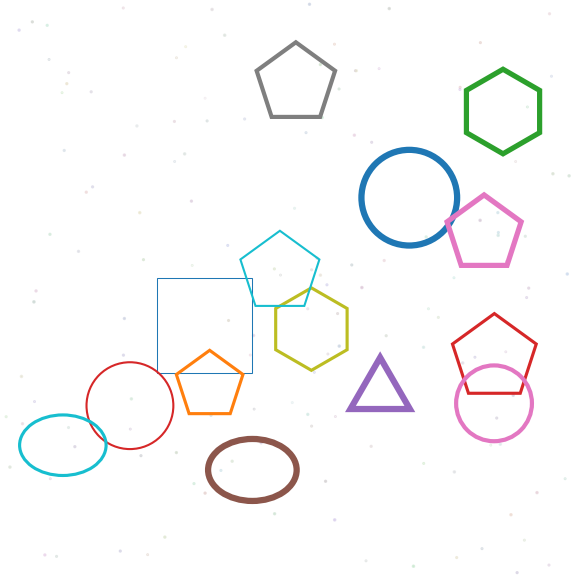[{"shape": "circle", "thickness": 3, "radius": 0.41, "center": [0.709, 0.657]}, {"shape": "square", "thickness": 0.5, "radius": 0.41, "center": [0.355, 0.436]}, {"shape": "pentagon", "thickness": 1.5, "radius": 0.3, "center": [0.363, 0.332]}, {"shape": "hexagon", "thickness": 2.5, "radius": 0.37, "center": [0.871, 0.806]}, {"shape": "pentagon", "thickness": 1.5, "radius": 0.38, "center": [0.856, 0.38]}, {"shape": "circle", "thickness": 1, "radius": 0.38, "center": [0.225, 0.297]}, {"shape": "triangle", "thickness": 3, "radius": 0.3, "center": [0.658, 0.321]}, {"shape": "oval", "thickness": 3, "radius": 0.38, "center": [0.437, 0.185]}, {"shape": "circle", "thickness": 2, "radius": 0.33, "center": [0.855, 0.301]}, {"shape": "pentagon", "thickness": 2.5, "radius": 0.34, "center": [0.838, 0.594]}, {"shape": "pentagon", "thickness": 2, "radius": 0.36, "center": [0.512, 0.854]}, {"shape": "hexagon", "thickness": 1.5, "radius": 0.36, "center": [0.539, 0.429]}, {"shape": "pentagon", "thickness": 1, "radius": 0.36, "center": [0.485, 0.528]}, {"shape": "oval", "thickness": 1.5, "radius": 0.37, "center": [0.109, 0.228]}]